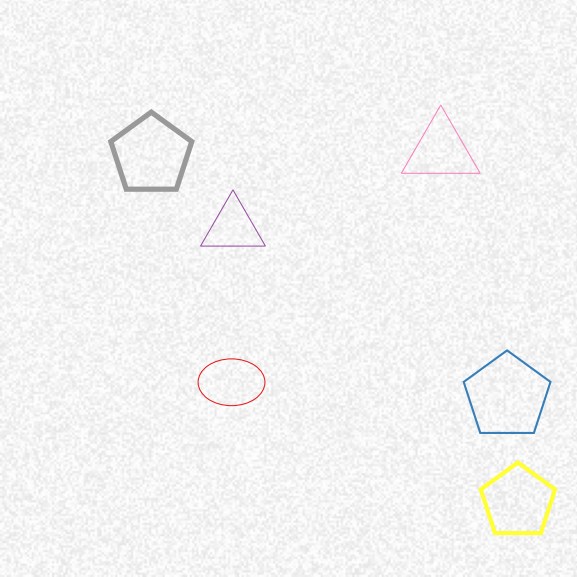[{"shape": "oval", "thickness": 0.5, "radius": 0.29, "center": [0.401, 0.337]}, {"shape": "pentagon", "thickness": 1, "radius": 0.4, "center": [0.878, 0.313]}, {"shape": "triangle", "thickness": 0.5, "radius": 0.32, "center": [0.403, 0.605]}, {"shape": "pentagon", "thickness": 2, "radius": 0.34, "center": [0.897, 0.131]}, {"shape": "triangle", "thickness": 0.5, "radius": 0.39, "center": [0.763, 0.738]}, {"shape": "pentagon", "thickness": 2.5, "radius": 0.37, "center": [0.262, 0.731]}]